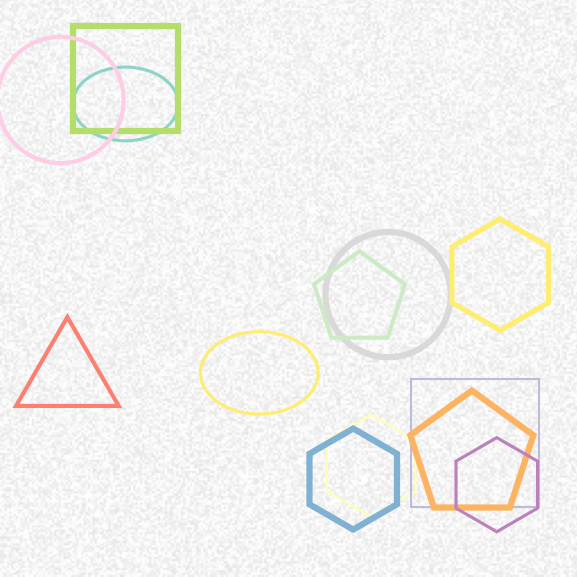[{"shape": "oval", "thickness": 1.5, "radius": 0.46, "center": [0.217, 0.819]}, {"shape": "hexagon", "thickness": 1, "radius": 0.44, "center": [0.643, 0.193]}, {"shape": "square", "thickness": 1, "radius": 0.56, "center": [0.823, 0.232]}, {"shape": "triangle", "thickness": 2, "radius": 0.51, "center": [0.117, 0.348]}, {"shape": "hexagon", "thickness": 3, "radius": 0.44, "center": [0.612, 0.17]}, {"shape": "pentagon", "thickness": 3, "radius": 0.56, "center": [0.817, 0.211]}, {"shape": "square", "thickness": 3, "radius": 0.46, "center": [0.217, 0.863]}, {"shape": "circle", "thickness": 2, "radius": 0.55, "center": [0.105, 0.826]}, {"shape": "circle", "thickness": 3, "radius": 0.54, "center": [0.672, 0.489]}, {"shape": "hexagon", "thickness": 1.5, "radius": 0.41, "center": [0.86, 0.16]}, {"shape": "pentagon", "thickness": 2, "radius": 0.41, "center": [0.623, 0.481]}, {"shape": "oval", "thickness": 1.5, "radius": 0.51, "center": [0.449, 0.353]}, {"shape": "hexagon", "thickness": 2.5, "radius": 0.48, "center": [0.866, 0.524]}]